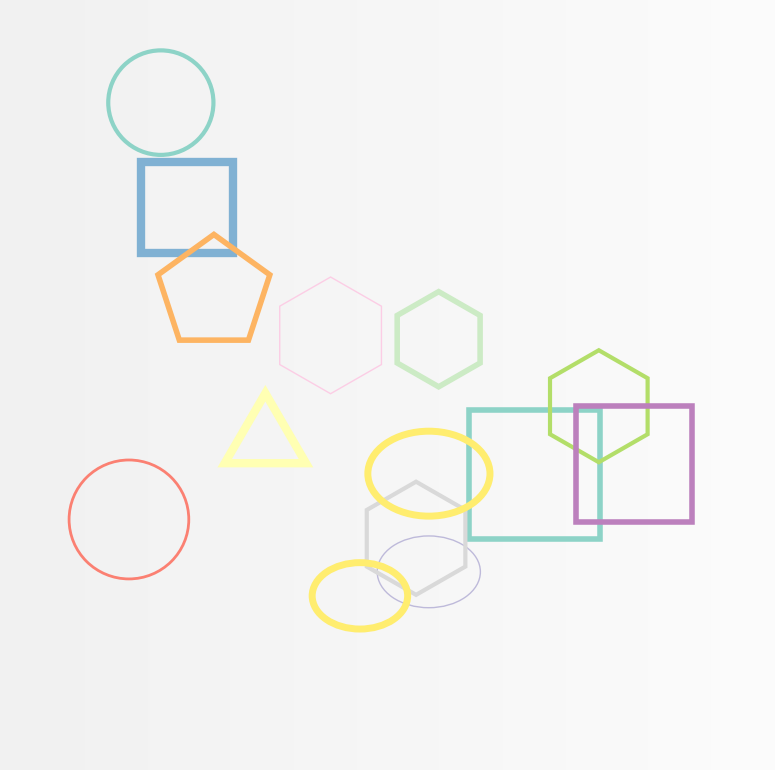[{"shape": "square", "thickness": 2, "radius": 0.42, "center": [0.689, 0.384]}, {"shape": "circle", "thickness": 1.5, "radius": 0.34, "center": [0.208, 0.867]}, {"shape": "triangle", "thickness": 3, "radius": 0.3, "center": [0.342, 0.429]}, {"shape": "oval", "thickness": 0.5, "radius": 0.33, "center": [0.553, 0.257]}, {"shape": "circle", "thickness": 1, "radius": 0.39, "center": [0.166, 0.325]}, {"shape": "square", "thickness": 3, "radius": 0.3, "center": [0.241, 0.73]}, {"shape": "pentagon", "thickness": 2, "radius": 0.38, "center": [0.276, 0.62]}, {"shape": "hexagon", "thickness": 1.5, "radius": 0.36, "center": [0.773, 0.472]}, {"shape": "hexagon", "thickness": 0.5, "radius": 0.38, "center": [0.427, 0.564]}, {"shape": "hexagon", "thickness": 1.5, "radius": 0.37, "center": [0.537, 0.301]}, {"shape": "square", "thickness": 2, "radius": 0.38, "center": [0.818, 0.398]}, {"shape": "hexagon", "thickness": 2, "radius": 0.31, "center": [0.566, 0.559]}, {"shape": "oval", "thickness": 2.5, "radius": 0.39, "center": [0.553, 0.385]}, {"shape": "oval", "thickness": 2.5, "radius": 0.31, "center": [0.464, 0.226]}]